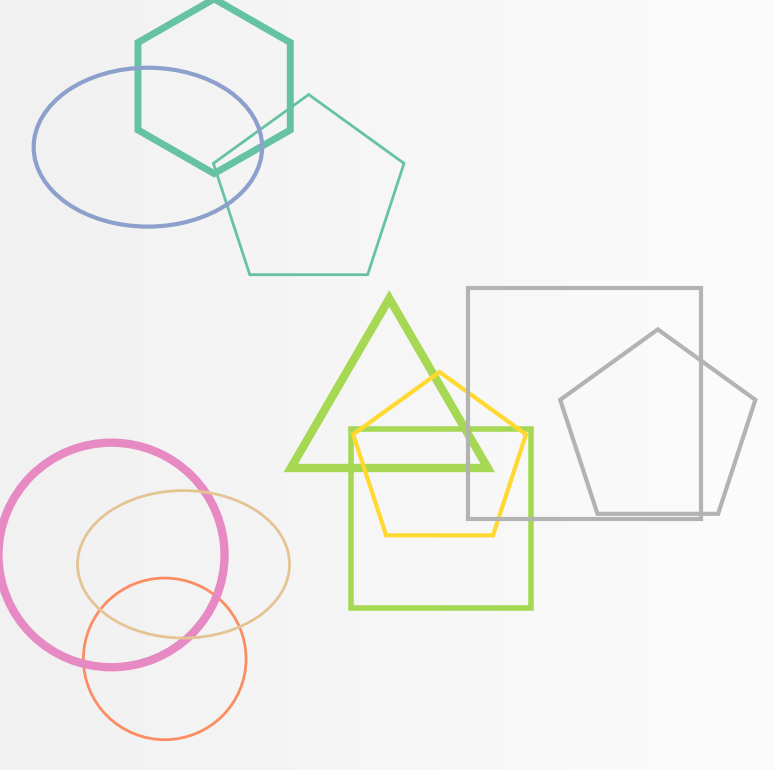[{"shape": "pentagon", "thickness": 1, "radius": 0.65, "center": [0.398, 0.748]}, {"shape": "hexagon", "thickness": 2.5, "radius": 0.57, "center": [0.276, 0.888]}, {"shape": "circle", "thickness": 1, "radius": 0.52, "center": [0.213, 0.144]}, {"shape": "oval", "thickness": 1.5, "radius": 0.74, "center": [0.191, 0.809]}, {"shape": "circle", "thickness": 3, "radius": 0.73, "center": [0.144, 0.279]}, {"shape": "triangle", "thickness": 3, "radius": 0.73, "center": [0.502, 0.466]}, {"shape": "square", "thickness": 2, "radius": 0.58, "center": [0.569, 0.327]}, {"shape": "pentagon", "thickness": 1.5, "radius": 0.59, "center": [0.567, 0.4]}, {"shape": "oval", "thickness": 1, "radius": 0.68, "center": [0.237, 0.267]}, {"shape": "pentagon", "thickness": 1.5, "radius": 0.66, "center": [0.849, 0.44]}, {"shape": "square", "thickness": 1.5, "radius": 0.75, "center": [0.754, 0.476]}]